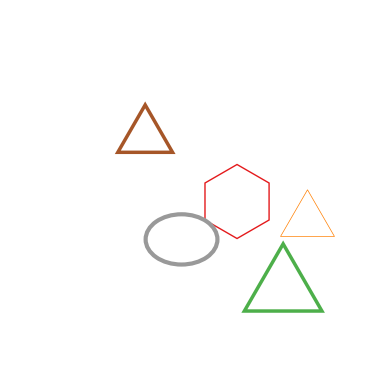[{"shape": "hexagon", "thickness": 1, "radius": 0.48, "center": [0.616, 0.477]}, {"shape": "triangle", "thickness": 2.5, "radius": 0.58, "center": [0.735, 0.25]}, {"shape": "triangle", "thickness": 0.5, "radius": 0.4, "center": [0.799, 0.426]}, {"shape": "triangle", "thickness": 2.5, "radius": 0.41, "center": [0.377, 0.645]}, {"shape": "oval", "thickness": 3, "radius": 0.47, "center": [0.472, 0.378]}]